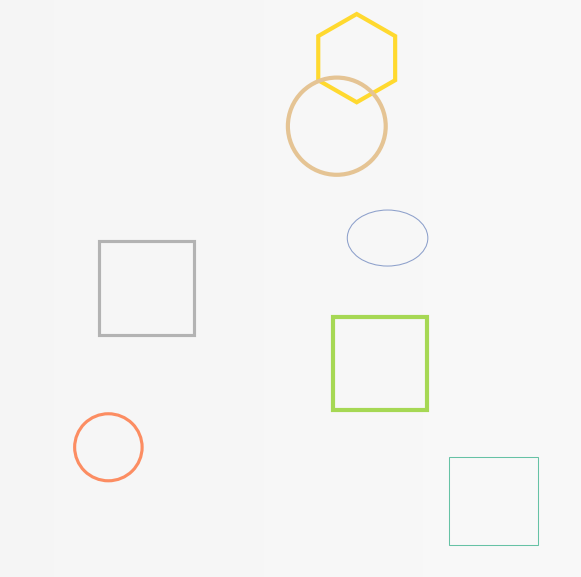[{"shape": "square", "thickness": 0.5, "radius": 0.38, "center": [0.85, 0.131]}, {"shape": "circle", "thickness": 1.5, "radius": 0.29, "center": [0.186, 0.225]}, {"shape": "oval", "thickness": 0.5, "radius": 0.35, "center": [0.667, 0.587]}, {"shape": "square", "thickness": 2, "radius": 0.41, "center": [0.653, 0.37]}, {"shape": "hexagon", "thickness": 2, "radius": 0.38, "center": [0.614, 0.898]}, {"shape": "circle", "thickness": 2, "radius": 0.42, "center": [0.579, 0.781]}, {"shape": "square", "thickness": 1.5, "radius": 0.41, "center": [0.252, 0.501]}]